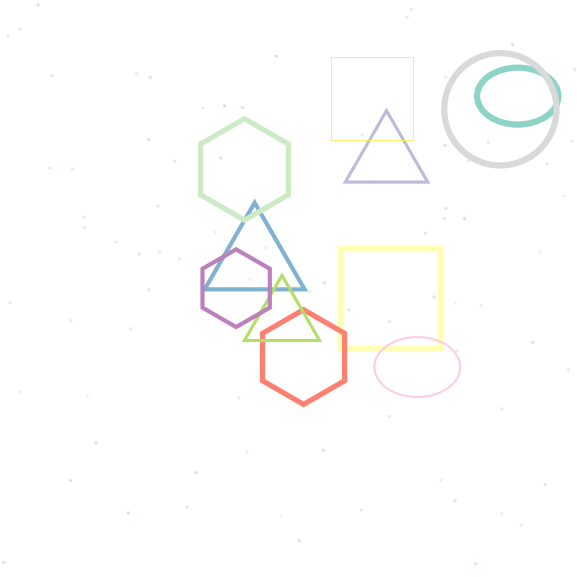[{"shape": "oval", "thickness": 3, "radius": 0.35, "center": [0.897, 0.833]}, {"shape": "square", "thickness": 2.5, "radius": 0.43, "center": [0.675, 0.483]}, {"shape": "triangle", "thickness": 1.5, "radius": 0.41, "center": [0.669, 0.725]}, {"shape": "hexagon", "thickness": 2.5, "radius": 0.41, "center": [0.526, 0.381]}, {"shape": "triangle", "thickness": 2, "radius": 0.5, "center": [0.441, 0.548]}, {"shape": "triangle", "thickness": 1.5, "radius": 0.38, "center": [0.488, 0.447]}, {"shape": "oval", "thickness": 1, "radius": 0.37, "center": [0.723, 0.364]}, {"shape": "circle", "thickness": 3, "radius": 0.49, "center": [0.866, 0.81]}, {"shape": "hexagon", "thickness": 2, "radius": 0.34, "center": [0.409, 0.5]}, {"shape": "hexagon", "thickness": 2.5, "radius": 0.44, "center": [0.423, 0.706]}, {"shape": "square", "thickness": 0.5, "radius": 0.36, "center": [0.644, 0.828]}]